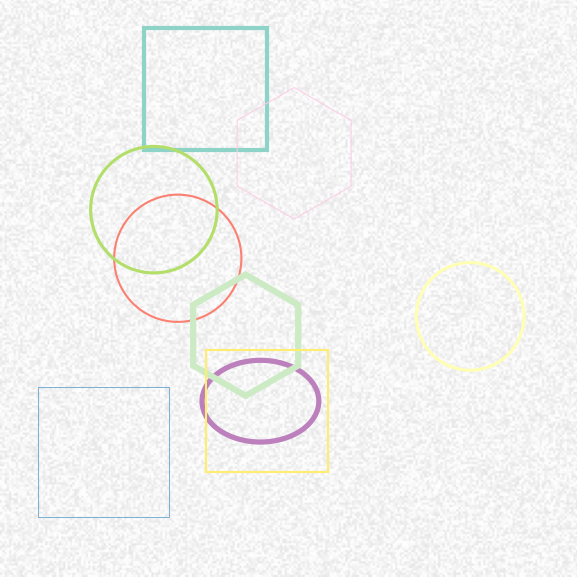[{"shape": "square", "thickness": 2, "radius": 0.53, "center": [0.356, 0.845]}, {"shape": "circle", "thickness": 1.5, "radius": 0.47, "center": [0.814, 0.451]}, {"shape": "circle", "thickness": 1, "radius": 0.55, "center": [0.308, 0.552]}, {"shape": "square", "thickness": 0.5, "radius": 0.56, "center": [0.179, 0.217]}, {"shape": "circle", "thickness": 1.5, "radius": 0.55, "center": [0.266, 0.636]}, {"shape": "hexagon", "thickness": 0.5, "radius": 0.57, "center": [0.509, 0.734]}, {"shape": "oval", "thickness": 2.5, "radius": 0.51, "center": [0.451, 0.304]}, {"shape": "hexagon", "thickness": 3, "radius": 0.53, "center": [0.425, 0.419]}, {"shape": "square", "thickness": 1, "radius": 0.53, "center": [0.462, 0.287]}]